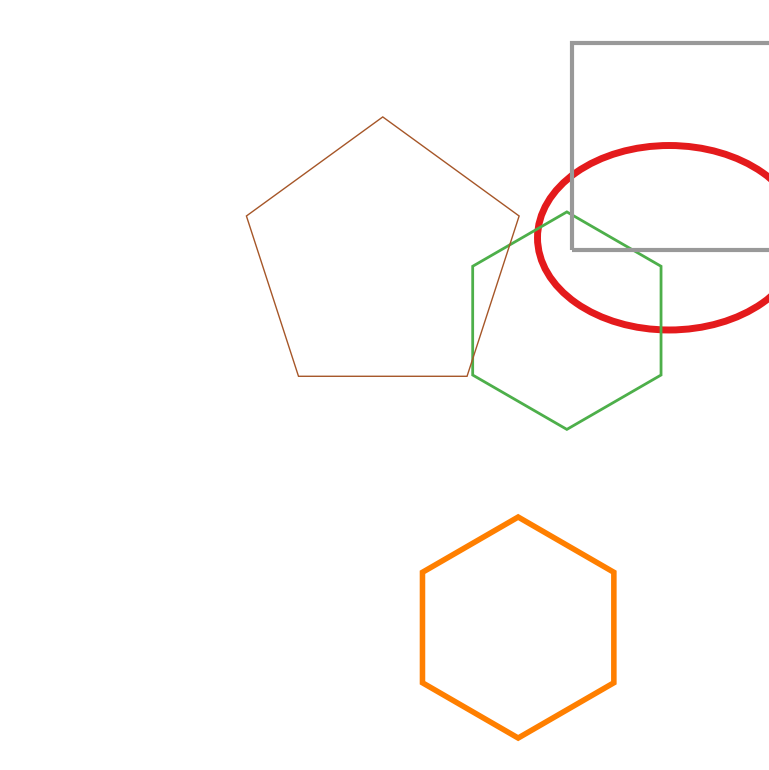[{"shape": "oval", "thickness": 2.5, "radius": 0.86, "center": [0.869, 0.691]}, {"shape": "hexagon", "thickness": 1, "radius": 0.71, "center": [0.736, 0.584]}, {"shape": "hexagon", "thickness": 2, "radius": 0.72, "center": [0.673, 0.185]}, {"shape": "pentagon", "thickness": 0.5, "radius": 0.93, "center": [0.497, 0.662]}, {"shape": "square", "thickness": 1.5, "radius": 0.67, "center": [0.878, 0.81]}]